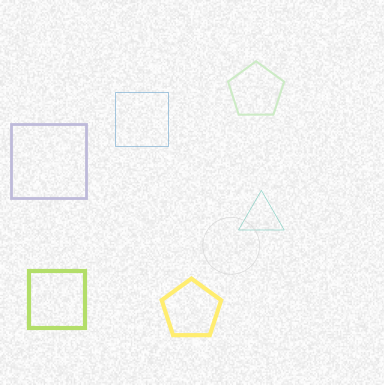[{"shape": "triangle", "thickness": 0.5, "radius": 0.34, "center": [0.679, 0.437]}, {"shape": "square", "thickness": 2, "radius": 0.48, "center": [0.126, 0.582]}, {"shape": "square", "thickness": 0.5, "radius": 0.35, "center": [0.368, 0.69]}, {"shape": "square", "thickness": 3, "radius": 0.37, "center": [0.148, 0.222]}, {"shape": "circle", "thickness": 0.5, "radius": 0.37, "center": [0.601, 0.362]}, {"shape": "pentagon", "thickness": 1.5, "radius": 0.38, "center": [0.665, 0.764]}, {"shape": "pentagon", "thickness": 3, "radius": 0.41, "center": [0.497, 0.195]}]